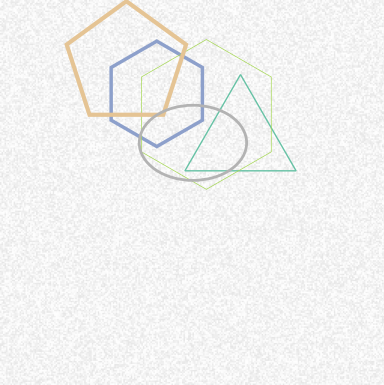[{"shape": "triangle", "thickness": 1, "radius": 0.83, "center": [0.625, 0.64]}, {"shape": "hexagon", "thickness": 2.5, "radius": 0.68, "center": [0.407, 0.756]}, {"shape": "hexagon", "thickness": 0.5, "radius": 0.97, "center": [0.536, 0.703]}, {"shape": "pentagon", "thickness": 3, "radius": 0.82, "center": [0.328, 0.834]}, {"shape": "oval", "thickness": 2, "radius": 0.7, "center": [0.501, 0.629]}]